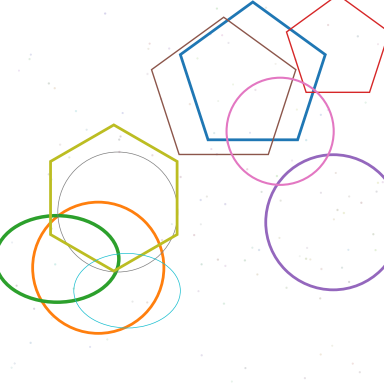[{"shape": "pentagon", "thickness": 2, "radius": 0.99, "center": [0.657, 0.797]}, {"shape": "circle", "thickness": 2, "radius": 0.85, "center": [0.255, 0.305]}, {"shape": "oval", "thickness": 2.5, "radius": 0.8, "center": [0.148, 0.327]}, {"shape": "pentagon", "thickness": 1, "radius": 0.7, "center": [0.877, 0.874]}, {"shape": "circle", "thickness": 2, "radius": 0.88, "center": [0.866, 0.423]}, {"shape": "pentagon", "thickness": 1, "radius": 0.99, "center": [0.581, 0.758]}, {"shape": "circle", "thickness": 1.5, "radius": 0.7, "center": [0.728, 0.659]}, {"shape": "circle", "thickness": 0.5, "radius": 0.78, "center": [0.306, 0.449]}, {"shape": "hexagon", "thickness": 2, "radius": 0.95, "center": [0.296, 0.486]}, {"shape": "oval", "thickness": 0.5, "radius": 0.69, "center": [0.33, 0.245]}]